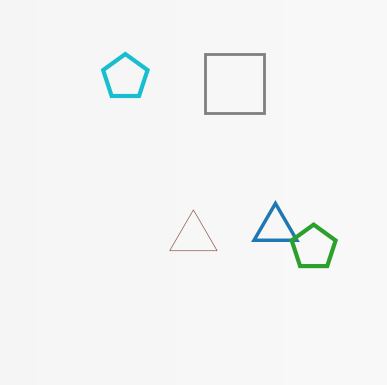[{"shape": "triangle", "thickness": 2.5, "radius": 0.32, "center": [0.711, 0.408]}, {"shape": "pentagon", "thickness": 3, "radius": 0.3, "center": [0.809, 0.357]}, {"shape": "triangle", "thickness": 0.5, "radius": 0.35, "center": [0.499, 0.384]}, {"shape": "square", "thickness": 2, "radius": 0.38, "center": [0.604, 0.783]}, {"shape": "pentagon", "thickness": 3, "radius": 0.3, "center": [0.323, 0.799]}]